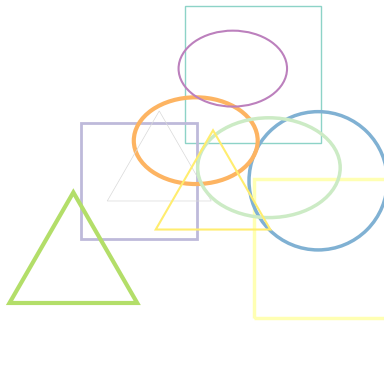[{"shape": "square", "thickness": 1, "radius": 0.89, "center": [0.657, 0.806]}, {"shape": "square", "thickness": 2.5, "radius": 0.9, "center": [0.841, 0.355]}, {"shape": "square", "thickness": 2, "radius": 0.75, "center": [0.361, 0.529]}, {"shape": "circle", "thickness": 2.5, "radius": 0.9, "center": [0.826, 0.53]}, {"shape": "oval", "thickness": 3, "radius": 0.8, "center": [0.508, 0.635]}, {"shape": "triangle", "thickness": 3, "radius": 0.96, "center": [0.191, 0.309]}, {"shape": "triangle", "thickness": 0.5, "radius": 0.78, "center": [0.414, 0.556]}, {"shape": "oval", "thickness": 1.5, "radius": 0.7, "center": [0.605, 0.822]}, {"shape": "oval", "thickness": 2.5, "radius": 0.93, "center": [0.698, 0.564]}, {"shape": "triangle", "thickness": 1.5, "radius": 0.86, "center": [0.553, 0.49]}]